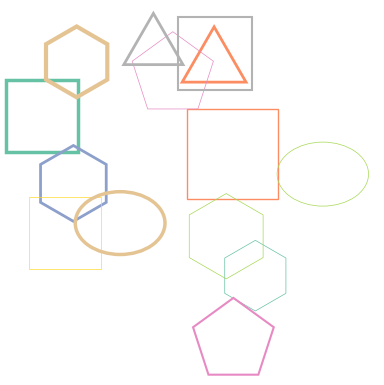[{"shape": "hexagon", "thickness": 0.5, "radius": 0.46, "center": [0.663, 0.284]}, {"shape": "square", "thickness": 2.5, "radius": 0.46, "center": [0.109, 0.698]}, {"shape": "square", "thickness": 1, "radius": 0.59, "center": [0.604, 0.6]}, {"shape": "triangle", "thickness": 2, "radius": 0.48, "center": [0.556, 0.835]}, {"shape": "hexagon", "thickness": 2, "radius": 0.49, "center": [0.191, 0.524]}, {"shape": "pentagon", "thickness": 1.5, "radius": 0.55, "center": [0.606, 0.116]}, {"shape": "pentagon", "thickness": 0.5, "radius": 0.55, "center": [0.449, 0.807]}, {"shape": "hexagon", "thickness": 0.5, "radius": 0.55, "center": [0.588, 0.386]}, {"shape": "oval", "thickness": 0.5, "radius": 0.59, "center": [0.838, 0.548]}, {"shape": "square", "thickness": 0.5, "radius": 0.47, "center": [0.169, 0.395]}, {"shape": "hexagon", "thickness": 3, "radius": 0.46, "center": [0.199, 0.839]}, {"shape": "oval", "thickness": 2.5, "radius": 0.58, "center": [0.312, 0.421]}, {"shape": "triangle", "thickness": 2, "radius": 0.44, "center": [0.398, 0.877]}, {"shape": "square", "thickness": 1.5, "radius": 0.48, "center": [0.559, 0.862]}]